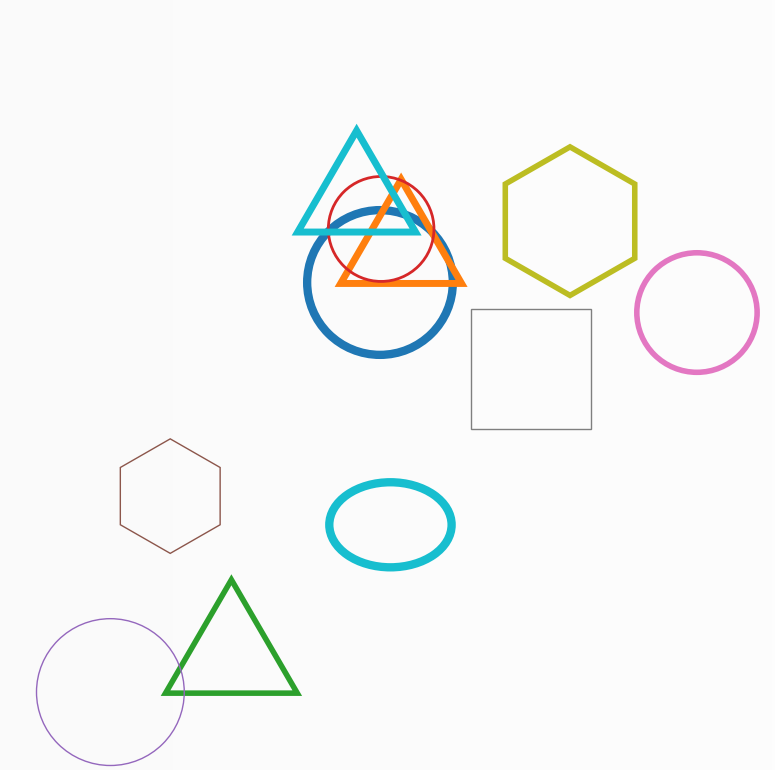[{"shape": "circle", "thickness": 3, "radius": 0.47, "center": [0.49, 0.633]}, {"shape": "triangle", "thickness": 2.5, "radius": 0.45, "center": [0.518, 0.677]}, {"shape": "triangle", "thickness": 2, "radius": 0.49, "center": [0.299, 0.149]}, {"shape": "circle", "thickness": 1, "radius": 0.34, "center": [0.492, 0.703]}, {"shape": "circle", "thickness": 0.5, "radius": 0.48, "center": [0.142, 0.101]}, {"shape": "hexagon", "thickness": 0.5, "radius": 0.37, "center": [0.22, 0.356]}, {"shape": "circle", "thickness": 2, "radius": 0.39, "center": [0.899, 0.594]}, {"shape": "square", "thickness": 0.5, "radius": 0.39, "center": [0.685, 0.521]}, {"shape": "hexagon", "thickness": 2, "radius": 0.48, "center": [0.736, 0.713]}, {"shape": "triangle", "thickness": 2.5, "radius": 0.44, "center": [0.46, 0.743]}, {"shape": "oval", "thickness": 3, "radius": 0.39, "center": [0.504, 0.318]}]